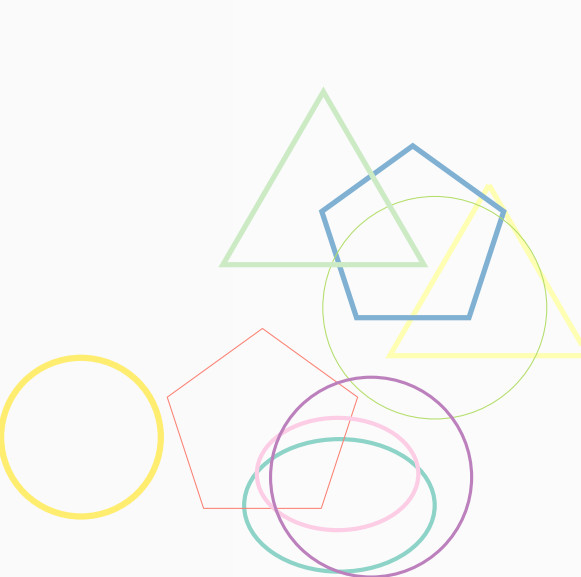[{"shape": "oval", "thickness": 2, "radius": 0.82, "center": [0.584, 0.124]}, {"shape": "triangle", "thickness": 2.5, "radius": 0.99, "center": [0.841, 0.482]}, {"shape": "pentagon", "thickness": 0.5, "radius": 0.86, "center": [0.451, 0.258]}, {"shape": "pentagon", "thickness": 2.5, "radius": 0.82, "center": [0.71, 0.582]}, {"shape": "circle", "thickness": 0.5, "radius": 0.96, "center": [0.748, 0.466]}, {"shape": "oval", "thickness": 2, "radius": 0.69, "center": [0.581, 0.178]}, {"shape": "circle", "thickness": 1.5, "radius": 0.86, "center": [0.638, 0.173]}, {"shape": "triangle", "thickness": 2.5, "radius": 1.0, "center": [0.556, 0.641]}, {"shape": "circle", "thickness": 3, "radius": 0.69, "center": [0.139, 0.242]}]